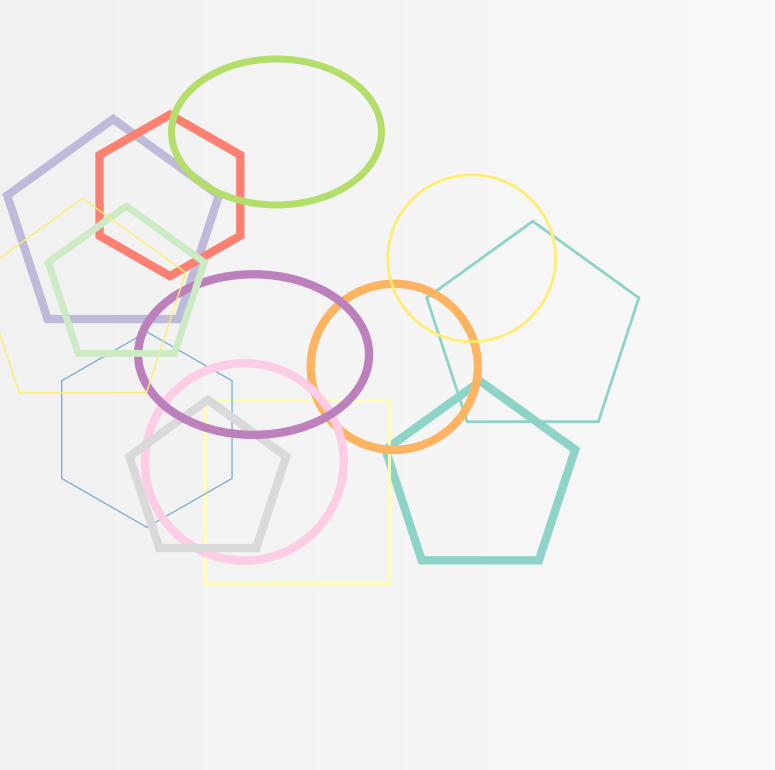[{"shape": "pentagon", "thickness": 1, "radius": 0.72, "center": [0.687, 0.569]}, {"shape": "pentagon", "thickness": 3, "radius": 0.64, "center": [0.62, 0.376]}, {"shape": "square", "thickness": 1, "radius": 0.59, "center": [0.384, 0.362]}, {"shape": "pentagon", "thickness": 3, "radius": 0.72, "center": [0.146, 0.702]}, {"shape": "hexagon", "thickness": 3, "radius": 0.52, "center": [0.219, 0.746]}, {"shape": "hexagon", "thickness": 0.5, "radius": 0.63, "center": [0.19, 0.442]}, {"shape": "circle", "thickness": 3, "radius": 0.54, "center": [0.509, 0.524]}, {"shape": "oval", "thickness": 2.5, "radius": 0.68, "center": [0.357, 0.829]}, {"shape": "circle", "thickness": 3, "radius": 0.64, "center": [0.315, 0.4]}, {"shape": "pentagon", "thickness": 3, "radius": 0.53, "center": [0.268, 0.374]}, {"shape": "oval", "thickness": 3, "radius": 0.75, "center": [0.327, 0.54]}, {"shape": "pentagon", "thickness": 2.5, "radius": 0.53, "center": [0.163, 0.627]}, {"shape": "pentagon", "thickness": 0.5, "radius": 0.7, "center": [0.107, 0.603]}, {"shape": "circle", "thickness": 1, "radius": 0.54, "center": [0.609, 0.665]}]